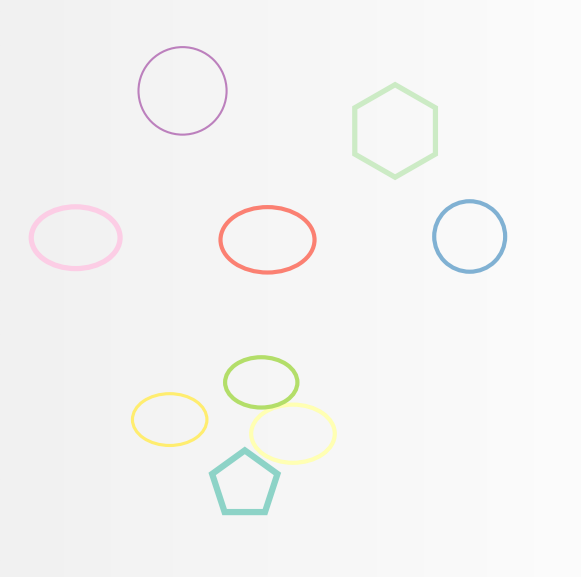[{"shape": "pentagon", "thickness": 3, "radius": 0.3, "center": [0.421, 0.16]}, {"shape": "oval", "thickness": 2, "radius": 0.36, "center": [0.504, 0.248]}, {"shape": "oval", "thickness": 2, "radius": 0.4, "center": [0.46, 0.584]}, {"shape": "circle", "thickness": 2, "radius": 0.31, "center": [0.808, 0.59]}, {"shape": "oval", "thickness": 2, "radius": 0.31, "center": [0.449, 0.337]}, {"shape": "oval", "thickness": 2.5, "radius": 0.38, "center": [0.13, 0.588]}, {"shape": "circle", "thickness": 1, "radius": 0.38, "center": [0.314, 0.842]}, {"shape": "hexagon", "thickness": 2.5, "radius": 0.4, "center": [0.68, 0.772]}, {"shape": "oval", "thickness": 1.5, "radius": 0.32, "center": [0.292, 0.273]}]